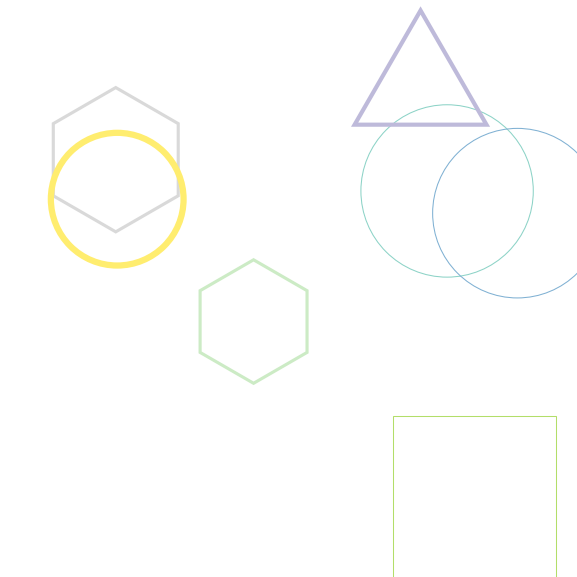[{"shape": "circle", "thickness": 0.5, "radius": 0.75, "center": [0.774, 0.668]}, {"shape": "triangle", "thickness": 2, "radius": 0.66, "center": [0.728, 0.849]}, {"shape": "circle", "thickness": 0.5, "radius": 0.73, "center": [0.896, 0.63]}, {"shape": "square", "thickness": 0.5, "radius": 0.71, "center": [0.822, 0.138]}, {"shape": "hexagon", "thickness": 1.5, "radius": 0.62, "center": [0.2, 0.723]}, {"shape": "hexagon", "thickness": 1.5, "radius": 0.53, "center": [0.439, 0.442]}, {"shape": "circle", "thickness": 3, "radius": 0.57, "center": [0.203, 0.654]}]